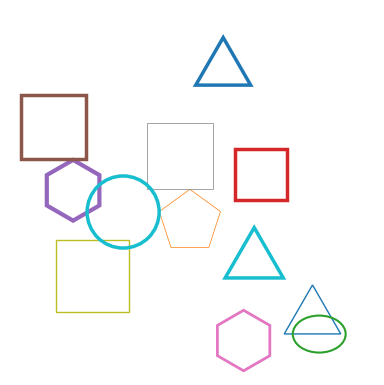[{"shape": "triangle", "thickness": 2.5, "radius": 0.41, "center": [0.58, 0.82]}, {"shape": "triangle", "thickness": 1, "radius": 0.42, "center": [0.812, 0.175]}, {"shape": "pentagon", "thickness": 0.5, "radius": 0.42, "center": [0.493, 0.425]}, {"shape": "oval", "thickness": 1.5, "radius": 0.34, "center": [0.829, 0.132]}, {"shape": "square", "thickness": 2.5, "radius": 0.33, "center": [0.678, 0.547]}, {"shape": "hexagon", "thickness": 3, "radius": 0.39, "center": [0.19, 0.506]}, {"shape": "square", "thickness": 2.5, "radius": 0.42, "center": [0.139, 0.67]}, {"shape": "hexagon", "thickness": 2, "radius": 0.39, "center": [0.633, 0.115]}, {"shape": "square", "thickness": 0.5, "radius": 0.43, "center": [0.468, 0.595]}, {"shape": "square", "thickness": 1, "radius": 0.47, "center": [0.24, 0.283]}, {"shape": "triangle", "thickness": 2.5, "radius": 0.44, "center": [0.66, 0.322]}, {"shape": "circle", "thickness": 2.5, "radius": 0.47, "center": [0.32, 0.449]}]